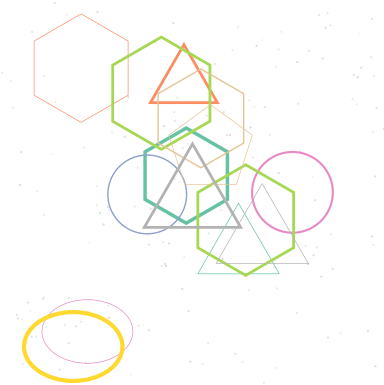[{"shape": "hexagon", "thickness": 2.5, "radius": 0.62, "center": [0.484, 0.544]}, {"shape": "triangle", "thickness": 0.5, "radius": 0.61, "center": [0.62, 0.35]}, {"shape": "hexagon", "thickness": 0.5, "radius": 0.7, "center": [0.211, 0.823]}, {"shape": "triangle", "thickness": 2, "radius": 0.5, "center": [0.478, 0.784]}, {"shape": "circle", "thickness": 1, "radius": 0.51, "center": [0.382, 0.495]}, {"shape": "oval", "thickness": 0.5, "radius": 0.59, "center": [0.227, 0.139]}, {"shape": "circle", "thickness": 1.5, "radius": 0.52, "center": [0.76, 0.5]}, {"shape": "hexagon", "thickness": 2, "radius": 0.73, "center": [0.419, 0.758]}, {"shape": "hexagon", "thickness": 2, "radius": 0.72, "center": [0.638, 0.428]}, {"shape": "oval", "thickness": 3, "radius": 0.64, "center": [0.19, 0.1]}, {"shape": "pentagon", "thickness": 0.5, "radius": 0.57, "center": [0.547, 0.614]}, {"shape": "hexagon", "thickness": 1, "radius": 0.64, "center": [0.522, 0.692]}, {"shape": "triangle", "thickness": 2, "radius": 0.72, "center": [0.5, 0.482]}, {"shape": "triangle", "thickness": 0.5, "radius": 0.69, "center": [0.681, 0.385]}]